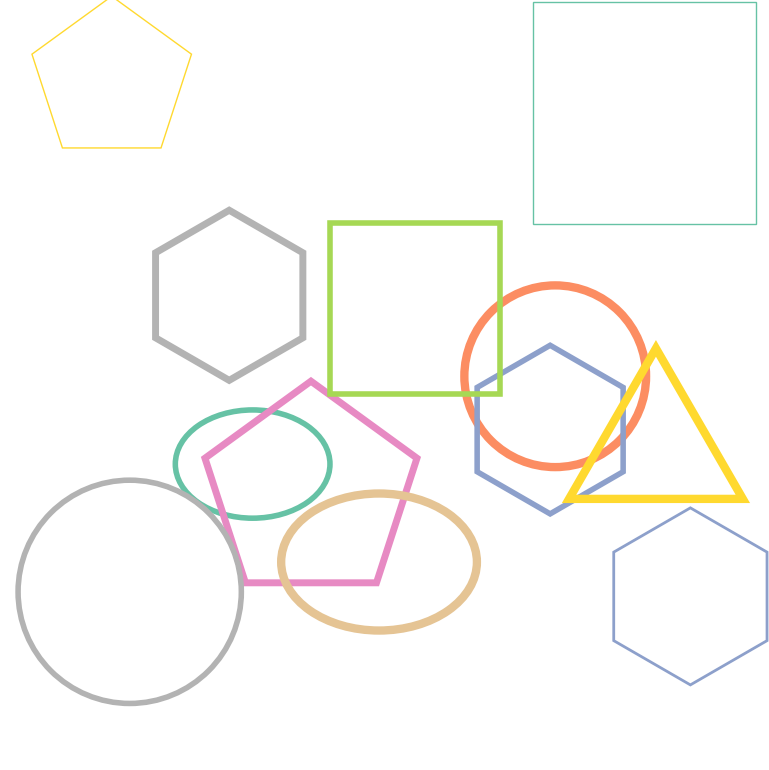[{"shape": "oval", "thickness": 2, "radius": 0.5, "center": [0.328, 0.397]}, {"shape": "square", "thickness": 0.5, "radius": 0.72, "center": [0.837, 0.853]}, {"shape": "circle", "thickness": 3, "radius": 0.59, "center": [0.721, 0.511]}, {"shape": "hexagon", "thickness": 2, "radius": 0.55, "center": [0.714, 0.442]}, {"shape": "hexagon", "thickness": 1, "radius": 0.57, "center": [0.897, 0.225]}, {"shape": "pentagon", "thickness": 2.5, "radius": 0.72, "center": [0.404, 0.36]}, {"shape": "square", "thickness": 2, "radius": 0.55, "center": [0.539, 0.599]}, {"shape": "pentagon", "thickness": 0.5, "radius": 0.54, "center": [0.145, 0.896]}, {"shape": "triangle", "thickness": 3, "radius": 0.65, "center": [0.852, 0.417]}, {"shape": "oval", "thickness": 3, "radius": 0.64, "center": [0.492, 0.27]}, {"shape": "circle", "thickness": 2, "radius": 0.72, "center": [0.168, 0.231]}, {"shape": "hexagon", "thickness": 2.5, "radius": 0.55, "center": [0.298, 0.617]}]